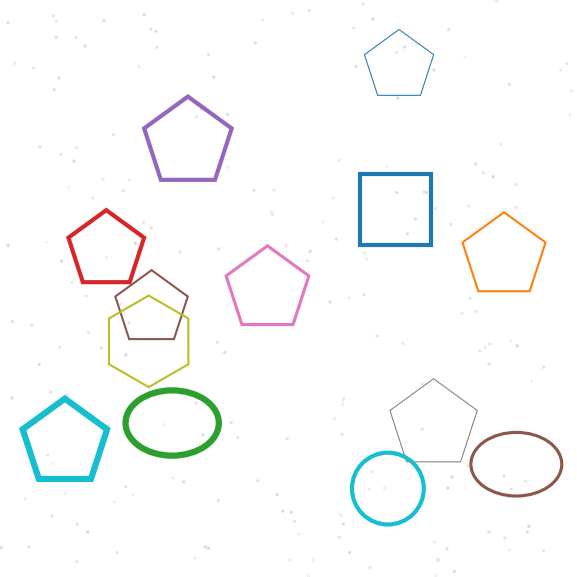[{"shape": "square", "thickness": 2, "radius": 0.31, "center": [0.685, 0.636]}, {"shape": "pentagon", "thickness": 0.5, "radius": 0.32, "center": [0.691, 0.885]}, {"shape": "pentagon", "thickness": 1, "radius": 0.38, "center": [0.873, 0.556]}, {"shape": "oval", "thickness": 3, "radius": 0.4, "center": [0.298, 0.267]}, {"shape": "pentagon", "thickness": 2, "radius": 0.34, "center": [0.184, 0.566]}, {"shape": "pentagon", "thickness": 2, "radius": 0.4, "center": [0.325, 0.752]}, {"shape": "pentagon", "thickness": 1, "radius": 0.33, "center": [0.262, 0.465]}, {"shape": "oval", "thickness": 1.5, "radius": 0.39, "center": [0.894, 0.195]}, {"shape": "pentagon", "thickness": 1.5, "radius": 0.38, "center": [0.463, 0.498]}, {"shape": "pentagon", "thickness": 0.5, "radius": 0.4, "center": [0.751, 0.264]}, {"shape": "hexagon", "thickness": 1, "radius": 0.4, "center": [0.258, 0.408]}, {"shape": "pentagon", "thickness": 3, "radius": 0.38, "center": [0.112, 0.232]}, {"shape": "circle", "thickness": 2, "radius": 0.31, "center": [0.672, 0.153]}]